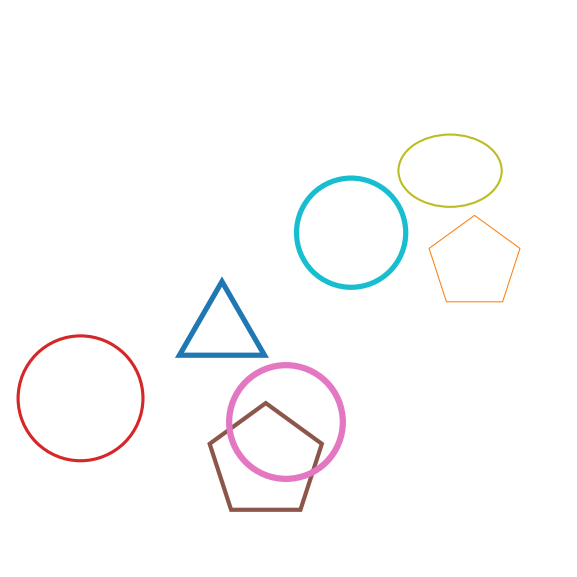[{"shape": "triangle", "thickness": 2.5, "radius": 0.43, "center": [0.384, 0.427]}, {"shape": "pentagon", "thickness": 0.5, "radius": 0.41, "center": [0.822, 0.543]}, {"shape": "circle", "thickness": 1.5, "radius": 0.54, "center": [0.139, 0.309]}, {"shape": "pentagon", "thickness": 2, "radius": 0.51, "center": [0.46, 0.199]}, {"shape": "circle", "thickness": 3, "radius": 0.49, "center": [0.495, 0.268]}, {"shape": "oval", "thickness": 1, "radius": 0.45, "center": [0.779, 0.704]}, {"shape": "circle", "thickness": 2.5, "radius": 0.47, "center": [0.608, 0.596]}]